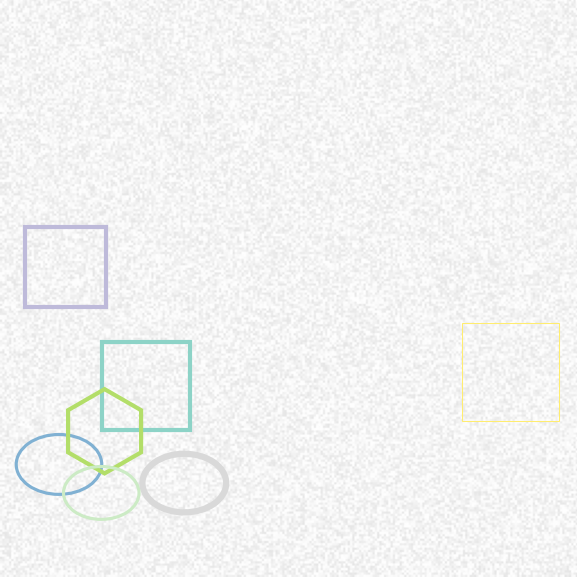[{"shape": "square", "thickness": 2, "radius": 0.38, "center": [0.252, 0.33]}, {"shape": "square", "thickness": 2, "radius": 0.35, "center": [0.113, 0.536]}, {"shape": "oval", "thickness": 1.5, "radius": 0.37, "center": [0.102, 0.195]}, {"shape": "hexagon", "thickness": 2, "radius": 0.36, "center": [0.181, 0.252]}, {"shape": "oval", "thickness": 3, "radius": 0.36, "center": [0.319, 0.163]}, {"shape": "oval", "thickness": 1.5, "radius": 0.33, "center": [0.175, 0.146]}, {"shape": "square", "thickness": 0.5, "radius": 0.42, "center": [0.884, 0.355]}]